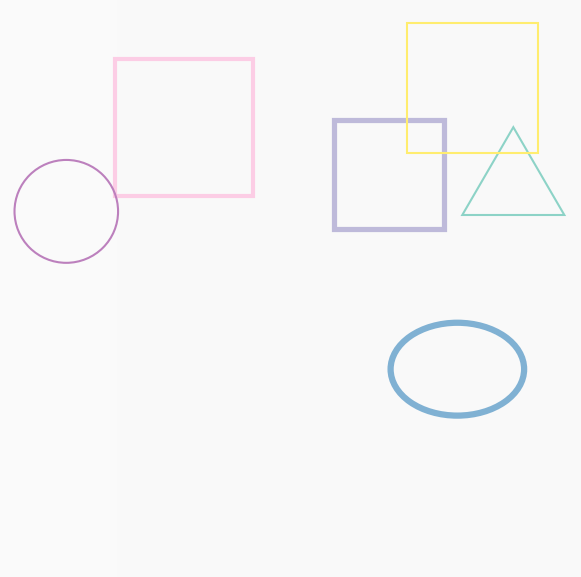[{"shape": "triangle", "thickness": 1, "radius": 0.51, "center": [0.883, 0.678]}, {"shape": "square", "thickness": 2.5, "radius": 0.47, "center": [0.669, 0.698]}, {"shape": "oval", "thickness": 3, "radius": 0.57, "center": [0.787, 0.36]}, {"shape": "square", "thickness": 2, "radius": 0.59, "center": [0.317, 0.778]}, {"shape": "circle", "thickness": 1, "radius": 0.45, "center": [0.114, 0.633]}, {"shape": "square", "thickness": 1, "radius": 0.57, "center": [0.813, 0.847]}]